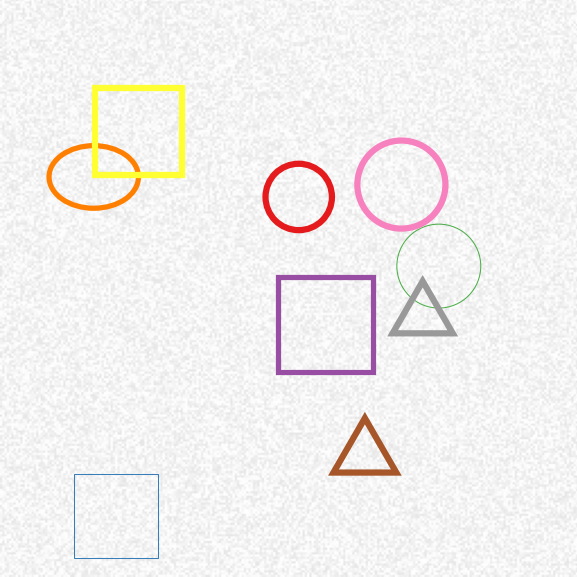[{"shape": "circle", "thickness": 3, "radius": 0.29, "center": [0.517, 0.658]}, {"shape": "square", "thickness": 0.5, "radius": 0.37, "center": [0.201, 0.106]}, {"shape": "circle", "thickness": 0.5, "radius": 0.36, "center": [0.76, 0.538]}, {"shape": "square", "thickness": 2.5, "radius": 0.41, "center": [0.564, 0.437]}, {"shape": "oval", "thickness": 2.5, "radius": 0.39, "center": [0.162, 0.693]}, {"shape": "square", "thickness": 3, "radius": 0.38, "center": [0.24, 0.772]}, {"shape": "triangle", "thickness": 3, "radius": 0.31, "center": [0.632, 0.212]}, {"shape": "circle", "thickness": 3, "radius": 0.38, "center": [0.695, 0.68]}, {"shape": "triangle", "thickness": 3, "radius": 0.3, "center": [0.732, 0.452]}]